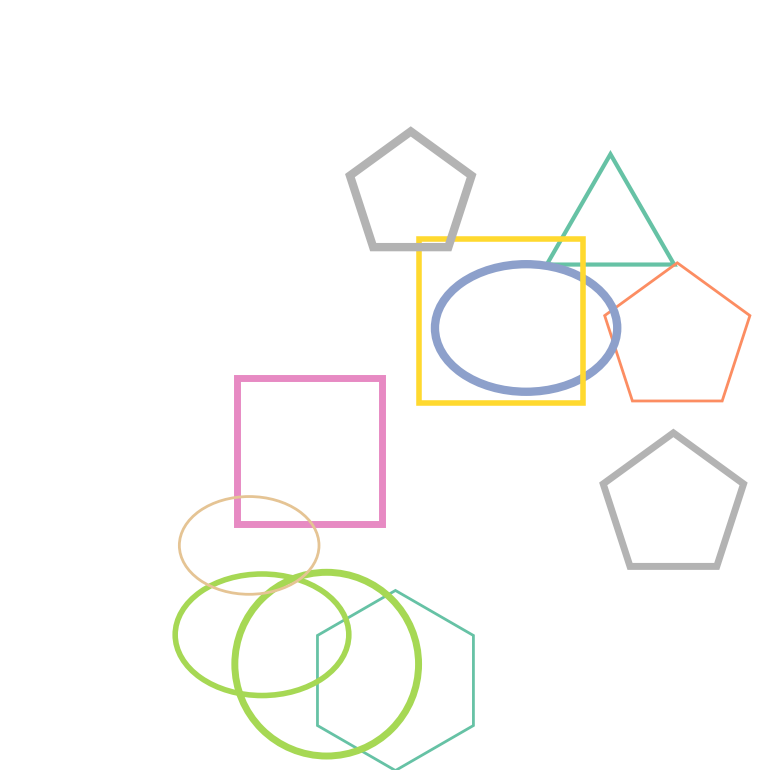[{"shape": "triangle", "thickness": 1.5, "radius": 0.48, "center": [0.793, 0.704]}, {"shape": "hexagon", "thickness": 1, "radius": 0.58, "center": [0.514, 0.116]}, {"shape": "pentagon", "thickness": 1, "radius": 0.5, "center": [0.88, 0.559]}, {"shape": "oval", "thickness": 3, "radius": 0.59, "center": [0.683, 0.574]}, {"shape": "square", "thickness": 2.5, "radius": 0.47, "center": [0.402, 0.414]}, {"shape": "circle", "thickness": 2.5, "radius": 0.6, "center": [0.424, 0.137]}, {"shape": "oval", "thickness": 2, "radius": 0.56, "center": [0.34, 0.176]}, {"shape": "square", "thickness": 2, "radius": 0.53, "center": [0.651, 0.583]}, {"shape": "oval", "thickness": 1, "radius": 0.45, "center": [0.324, 0.292]}, {"shape": "pentagon", "thickness": 2.5, "radius": 0.48, "center": [0.875, 0.342]}, {"shape": "pentagon", "thickness": 3, "radius": 0.42, "center": [0.533, 0.746]}]